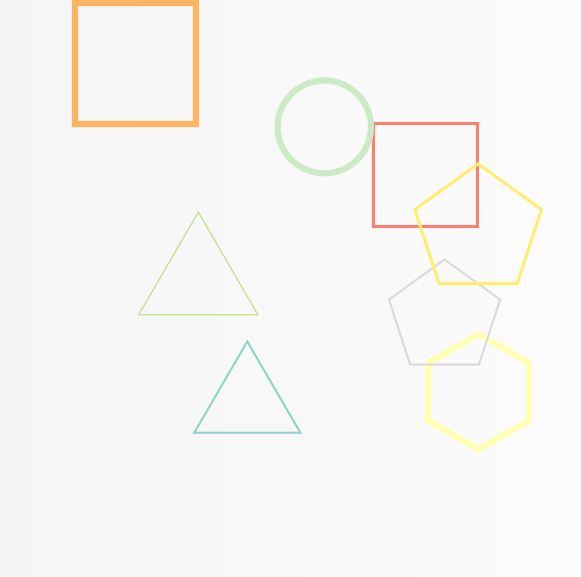[{"shape": "triangle", "thickness": 1, "radius": 0.53, "center": [0.425, 0.303]}, {"shape": "hexagon", "thickness": 3, "radius": 0.5, "center": [0.823, 0.321]}, {"shape": "square", "thickness": 1.5, "radius": 0.45, "center": [0.732, 0.697]}, {"shape": "square", "thickness": 3, "radius": 0.52, "center": [0.232, 0.889]}, {"shape": "triangle", "thickness": 0.5, "radius": 0.59, "center": [0.341, 0.513]}, {"shape": "pentagon", "thickness": 1, "radius": 0.5, "center": [0.765, 0.449]}, {"shape": "circle", "thickness": 3, "radius": 0.4, "center": [0.558, 0.779]}, {"shape": "pentagon", "thickness": 1.5, "radius": 0.57, "center": [0.823, 0.601]}]